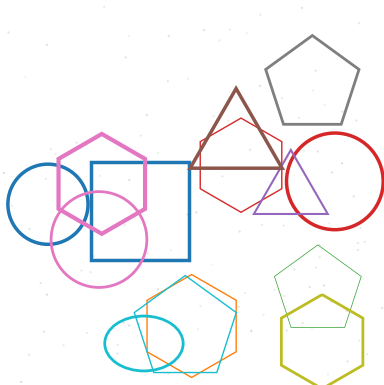[{"shape": "square", "thickness": 2.5, "radius": 0.64, "center": [0.364, 0.452]}, {"shape": "circle", "thickness": 2.5, "radius": 0.52, "center": [0.125, 0.47]}, {"shape": "hexagon", "thickness": 1, "radius": 0.67, "center": [0.498, 0.153]}, {"shape": "pentagon", "thickness": 0.5, "radius": 0.59, "center": [0.826, 0.245]}, {"shape": "circle", "thickness": 2.5, "radius": 0.63, "center": [0.87, 0.529]}, {"shape": "hexagon", "thickness": 1, "radius": 0.61, "center": [0.626, 0.571]}, {"shape": "triangle", "thickness": 1.5, "radius": 0.55, "center": [0.755, 0.5]}, {"shape": "triangle", "thickness": 2.5, "radius": 0.69, "center": [0.613, 0.632]}, {"shape": "circle", "thickness": 2, "radius": 0.62, "center": [0.257, 0.378]}, {"shape": "hexagon", "thickness": 3, "radius": 0.65, "center": [0.264, 0.522]}, {"shape": "pentagon", "thickness": 2, "radius": 0.64, "center": [0.811, 0.78]}, {"shape": "hexagon", "thickness": 2, "radius": 0.61, "center": [0.837, 0.112]}, {"shape": "oval", "thickness": 2, "radius": 0.51, "center": [0.374, 0.108]}, {"shape": "pentagon", "thickness": 1, "radius": 0.7, "center": [0.481, 0.145]}]